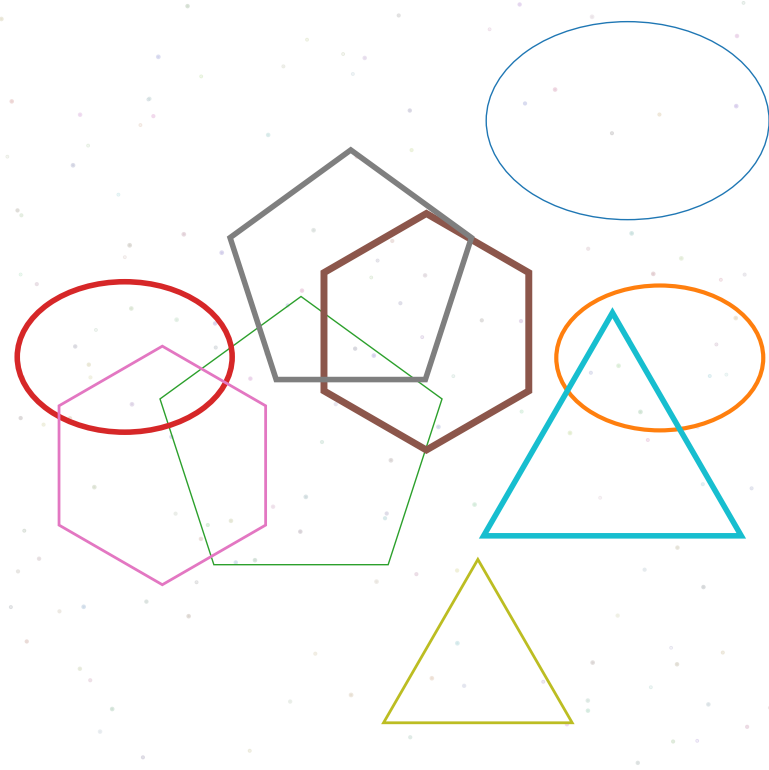[{"shape": "oval", "thickness": 0.5, "radius": 0.92, "center": [0.815, 0.843]}, {"shape": "oval", "thickness": 1.5, "radius": 0.67, "center": [0.857, 0.535]}, {"shape": "pentagon", "thickness": 0.5, "radius": 0.96, "center": [0.391, 0.422]}, {"shape": "oval", "thickness": 2, "radius": 0.7, "center": [0.162, 0.536]}, {"shape": "hexagon", "thickness": 2.5, "radius": 0.77, "center": [0.554, 0.569]}, {"shape": "hexagon", "thickness": 1, "radius": 0.77, "center": [0.211, 0.396]}, {"shape": "pentagon", "thickness": 2, "radius": 0.82, "center": [0.456, 0.64]}, {"shape": "triangle", "thickness": 1, "radius": 0.71, "center": [0.621, 0.132]}, {"shape": "triangle", "thickness": 2, "radius": 0.97, "center": [0.795, 0.401]}]